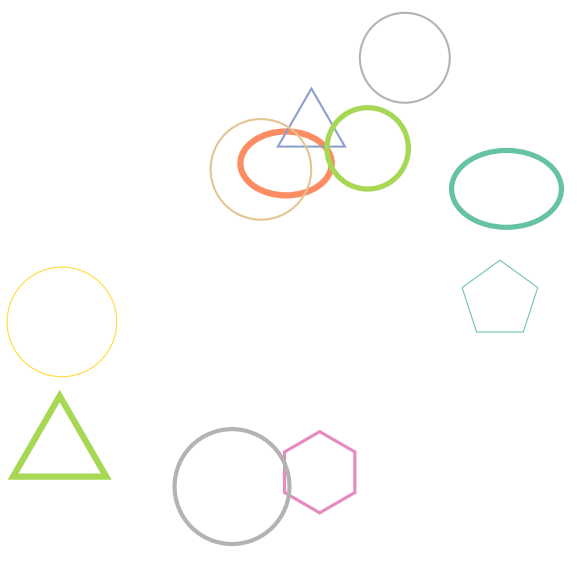[{"shape": "oval", "thickness": 2.5, "radius": 0.48, "center": [0.877, 0.672]}, {"shape": "pentagon", "thickness": 0.5, "radius": 0.34, "center": [0.866, 0.48]}, {"shape": "oval", "thickness": 3, "radius": 0.4, "center": [0.495, 0.716]}, {"shape": "triangle", "thickness": 1, "radius": 0.33, "center": [0.539, 0.779]}, {"shape": "hexagon", "thickness": 1.5, "radius": 0.35, "center": [0.554, 0.181]}, {"shape": "triangle", "thickness": 3, "radius": 0.47, "center": [0.103, 0.22]}, {"shape": "circle", "thickness": 2.5, "radius": 0.35, "center": [0.637, 0.742]}, {"shape": "circle", "thickness": 0.5, "radius": 0.47, "center": [0.107, 0.442]}, {"shape": "circle", "thickness": 1, "radius": 0.44, "center": [0.452, 0.706]}, {"shape": "circle", "thickness": 1, "radius": 0.39, "center": [0.701, 0.899]}, {"shape": "circle", "thickness": 2, "radius": 0.5, "center": [0.402, 0.157]}]